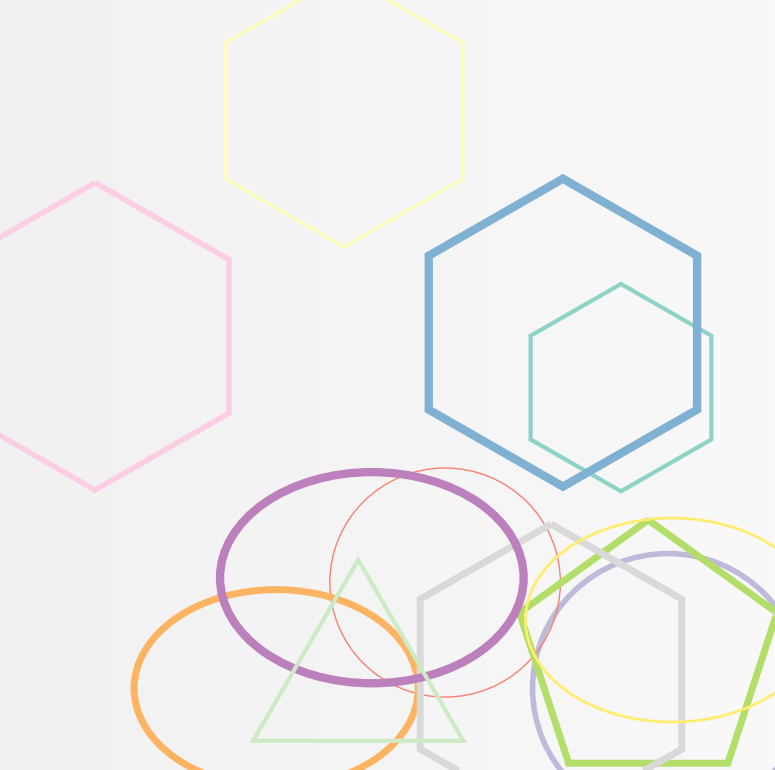[{"shape": "hexagon", "thickness": 1.5, "radius": 0.67, "center": [0.801, 0.497]}, {"shape": "hexagon", "thickness": 1, "radius": 0.88, "center": [0.444, 0.856]}, {"shape": "circle", "thickness": 2, "radius": 0.87, "center": [0.862, 0.106]}, {"shape": "circle", "thickness": 0.5, "radius": 0.74, "center": [0.574, 0.243]}, {"shape": "hexagon", "thickness": 3, "radius": 1.0, "center": [0.726, 0.568]}, {"shape": "oval", "thickness": 2.5, "radius": 0.92, "center": [0.356, 0.106]}, {"shape": "pentagon", "thickness": 2.5, "radius": 0.87, "center": [0.836, 0.15]}, {"shape": "hexagon", "thickness": 2, "radius": 1.0, "center": [0.123, 0.563]}, {"shape": "hexagon", "thickness": 2.5, "radius": 0.97, "center": [0.711, 0.125]}, {"shape": "oval", "thickness": 3, "radius": 0.98, "center": [0.48, 0.25]}, {"shape": "triangle", "thickness": 1.5, "radius": 0.78, "center": [0.462, 0.116]}, {"shape": "oval", "thickness": 1, "radius": 0.95, "center": [0.867, 0.195]}]